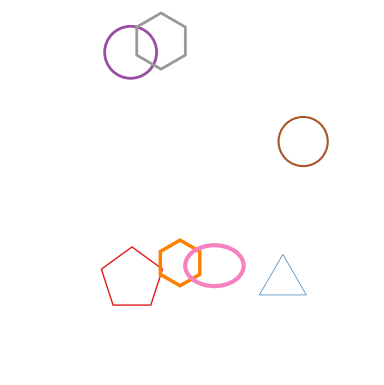[{"shape": "pentagon", "thickness": 1, "radius": 0.42, "center": [0.343, 0.275]}, {"shape": "triangle", "thickness": 0.5, "radius": 0.35, "center": [0.735, 0.269]}, {"shape": "circle", "thickness": 2, "radius": 0.34, "center": [0.339, 0.864]}, {"shape": "hexagon", "thickness": 2.5, "radius": 0.3, "center": [0.468, 0.317]}, {"shape": "circle", "thickness": 1.5, "radius": 0.32, "center": [0.787, 0.632]}, {"shape": "oval", "thickness": 3, "radius": 0.38, "center": [0.557, 0.31]}, {"shape": "hexagon", "thickness": 2, "radius": 0.36, "center": [0.418, 0.893]}]